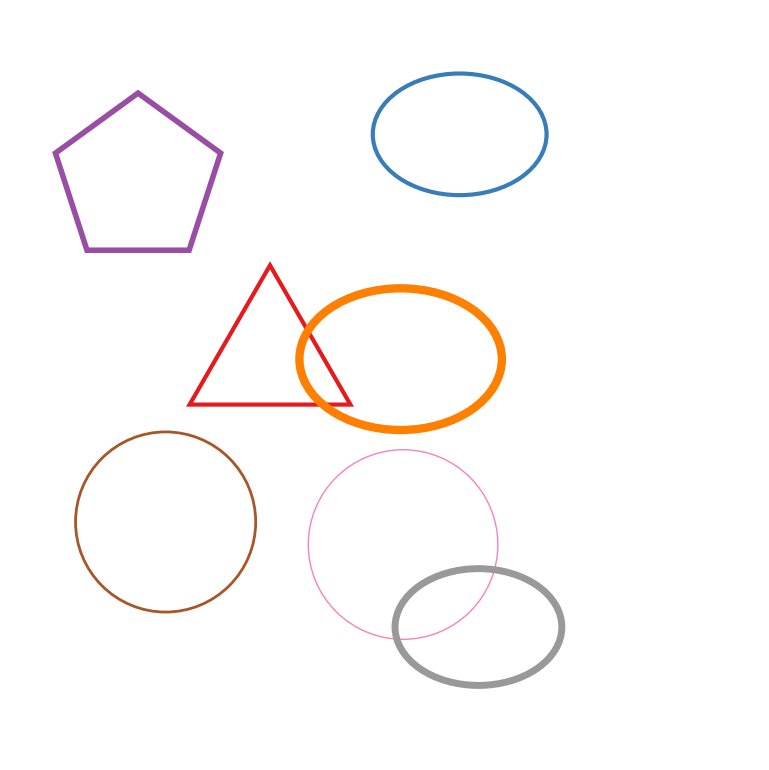[{"shape": "triangle", "thickness": 1.5, "radius": 0.6, "center": [0.351, 0.535]}, {"shape": "oval", "thickness": 1.5, "radius": 0.56, "center": [0.597, 0.826]}, {"shape": "pentagon", "thickness": 2, "radius": 0.56, "center": [0.179, 0.766]}, {"shape": "oval", "thickness": 3, "radius": 0.66, "center": [0.52, 0.534]}, {"shape": "circle", "thickness": 1, "radius": 0.58, "center": [0.215, 0.322]}, {"shape": "circle", "thickness": 0.5, "radius": 0.62, "center": [0.523, 0.293]}, {"shape": "oval", "thickness": 2.5, "radius": 0.54, "center": [0.621, 0.186]}]